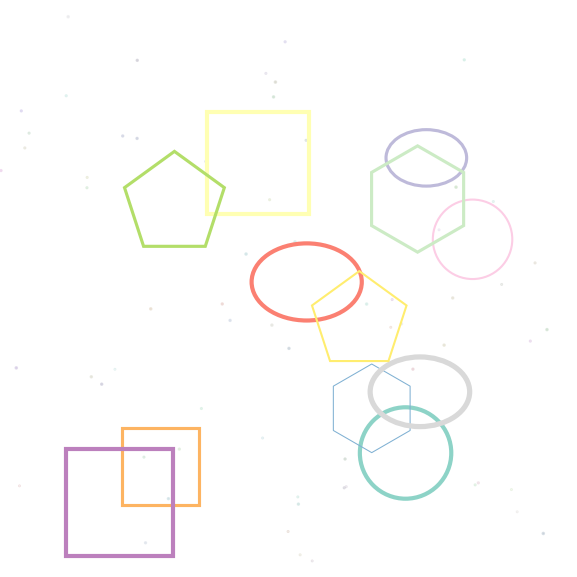[{"shape": "circle", "thickness": 2, "radius": 0.4, "center": [0.702, 0.215]}, {"shape": "square", "thickness": 2, "radius": 0.44, "center": [0.447, 0.717]}, {"shape": "oval", "thickness": 1.5, "radius": 0.35, "center": [0.738, 0.726]}, {"shape": "oval", "thickness": 2, "radius": 0.48, "center": [0.531, 0.511]}, {"shape": "hexagon", "thickness": 0.5, "radius": 0.38, "center": [0.644, 0.292]}, {"shape": "square", "thickness": 1.5, "radius": 0.33, "center": [0.278, 0.191]}, {"shape": "pentagon", "thickness": 1.5, "radius": 0.45, "center": [0.302, 0.646]}, {"shape": "circle", "thickness": 1, "radius": 0.34, "center": [0.818, 0.585]}, {"shape": "oval", "thickness": 2.5, "radius": 0.43, "center": [0.727, 0.321]}, {"shape": "square", "thickness": 2, "radius": 0.46, "center": [0.208, 0.129]}, {"shape": "hexagon", "thickness": 1.5, "radius": 0.46, "center": [0.723, 0.655]}, {"shape": "pentagon", "thickness": 1, "radius": 0.43, "center": [0.622, 0.444]}]